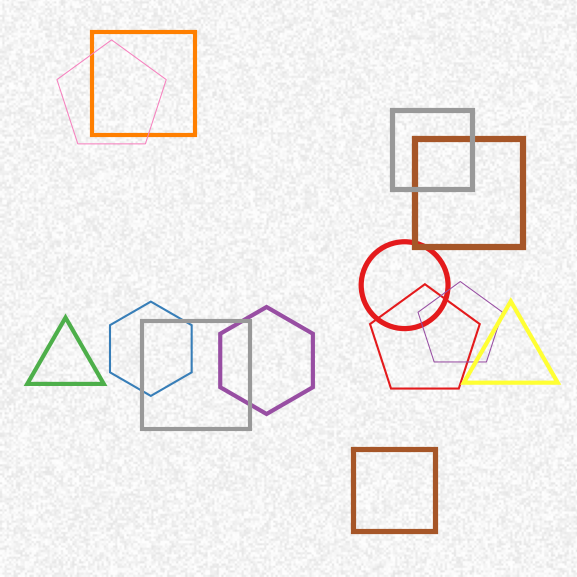[{"shape": "circle", "thickness": 2.5, "radius": 0.38, "center": [0.701, 0.505]}, {"shape": "pentagon", "thickness": 1, "radius": 0.5, "center": [0.736, 0.407]}, {"shape": "hexagon", "thickness": 1, "radius": 0.41, "center": [0.261, 0.395]}, {"shape": "triangle", "thickness": 2, "radius": 0.38, "center": [0.113, 0.373]}, {"shape": "pentagon", "thickness": 0.5, "radius": 0.38, "center": [0.797, 0.435]}, {"shape": "hexagon", "thickness": 2, "radius": 0.46, "center": [0.462, 0.375]}, {"shape": "square", "thickness": 2, "radius": 0.45, "center": [0.248, 0.855]}, {"shape": "triangle", "thickness": 2, "radius": 0.47, "center": [0.884, 0.383]}, {"shape": "square", "thickness": 2.5, "radius": 0.35, "center": [0.682, 0.15]}, {"shape": "square", "thickness": 3, "radius": 0.47, "center": [0.812, 0.664]}, {"shape": "pentagon", "thickness": 0.5, "radius": 0.5, "center": [0.193, 0.831]}, {"shape": "square", "thickness": 2, "radius": 0.47, "center": [0.339, 0.349]}, {"shape": "square", "thickness": 2.5, "radius": 0.34, "center": [0.748, 0.74]}]